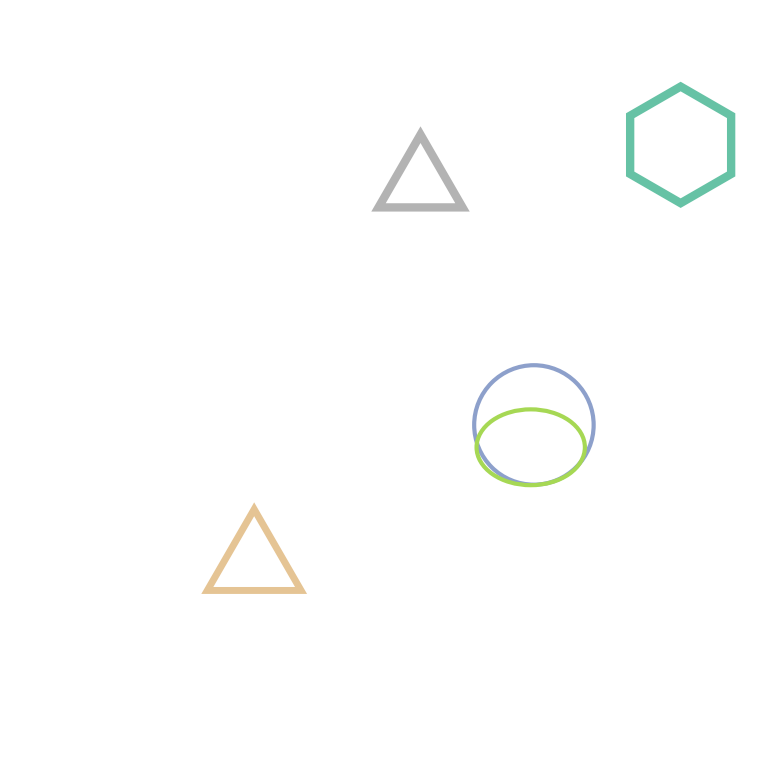[{"shape": "hexagon", "thickness": 3, "radius": 0.38, "center": [0.884, 0.812]}, {"shape": "circle", "thickness": 1.5, "radius": 0.39, "center": [0.693, 0.448]}, {"shape": "oval", "thickness": 1.5, "radius": 0.35, "center": [0.689, 0.419]}, {"shape": "triangle", "thickness": 2.5, "radius": 0.35, "center": [0.33, 0.268]}, {"shape": "triangle", "thickness": 3, "radius": 0.31, "center": [0.546, 0.762]}]